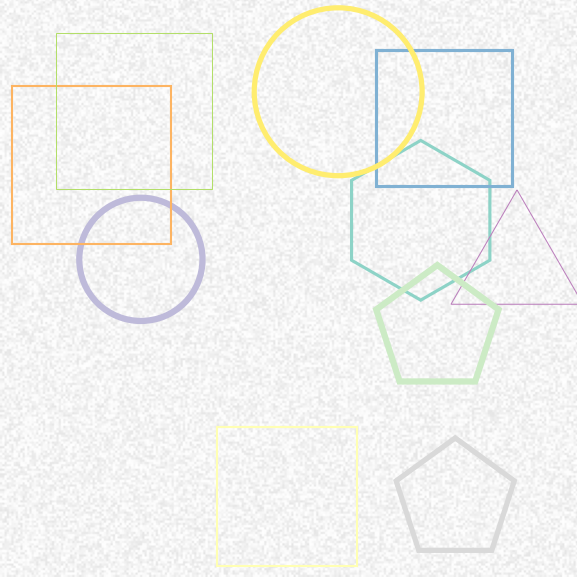[{"shape": "hexagon", "thickness": 1.5, "radius": 0.69, "center": [0.729, 0.618]}, {"shape": "square", "thickness": 1, "radius": 0.6, "center": [0.497, 0.14]}, {"shape": "circle", "thickness": 3, "radius": 0.53, "center": [0.244, 0.55]}, {"shape": "square", "thickness": 1.5, "radius": 0.59, "center": [0.768, 0.795]}, {"shape": "square", "thickness": 1, "radius": 0.69, "center": [0.158, 0.714]}, {"shape": "square", "thickness": 0.5, "radius": 0.68, "center": [0.232, 0.807]}, {"shape": "pentagon", "thickness": 2.5, "radius": 0.54, "center": [0.788, 0.133]}, {"shape": "triangle", "thickness": 0.5, "radius": 0.66, "center": [0.895, 0.538]}, {"shape": "pentagon", "thickness": 3, "radius": 0.56, "center": [0.757, 0.429]}, {"shape": "circle", "thickness": 2.5, "radius": 0.73, "center": [0.586, 0.84]}]